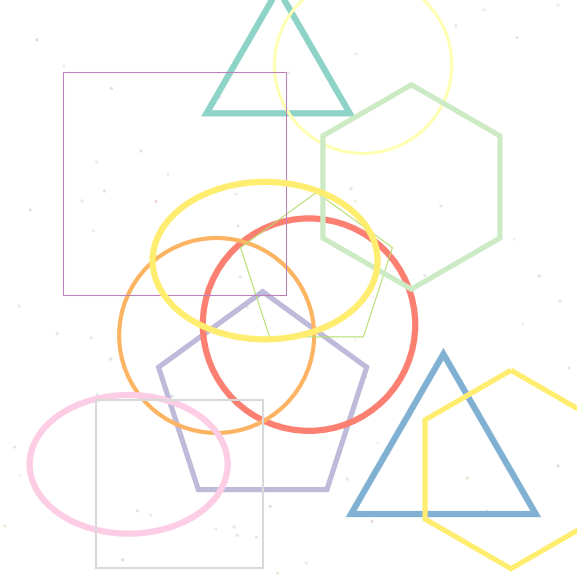[{"shape": "triangle", "thickness": 3, "radius": 0.72, "center": [0.482, 0.875]}, {"shape": "circle", "thickness": 1.5, "radius": 0.77, "center": [0.629, 0.887]}, {"shape": "pentagon", "thickness": 2.5, "radius": 0.95, "center": [0.455, 0.305]}, {"shape": "circle", "thickness": 3, "radius": 0.92, "center": [0.535, 0.437]}, {"shape": "triangle", "thickness": 3, "radius": 0.92, "center": [0.768, 0.201]}, {"shape": "circle", "thickness": 2, "radius": 0.84, "center": [0.375, 0.418]}, {"shape": "pentagon", "thickness": 0.5, "radius": 0.69, "center": [0.548, 0.528]}, {"shape": "oval", "thickness": 3, "radius": 0.86, "center": [0.223, 0.195]}, {"shape": "square", "thickness": 1, "radius": 0.73, "center": [0.311, 0.161]}, {"shape": "square", "thickness": 0.5, "radius": 0.97, "center": [0.303, 0.682]}, {"shape": "hexagon", "thickness": 2.5, "radius": 0.88, "center": [0.712, 0.675]}, {"shape": "oval", "thickness": 3, "radius": 0.97, "center": [0.459, 0.548]}, {"shape": "hexagon", "thickness": 2.5, "radius": 0.86, "center": [0.885, 0.186]}]